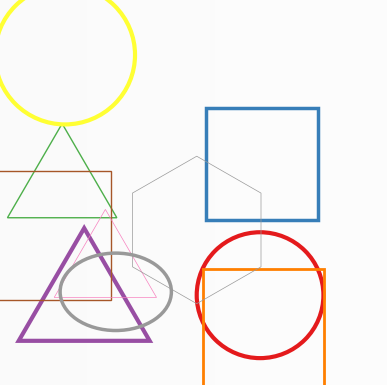[{"shape": "circle", "thickness": 3, "radius": 0.82, "center": [0.671, 0.233]}, {"shape": "square", "thickness": 2.5, "radius": 0.73, "center": [0.676, 0.574]}, {"shape": "triangle", "thickness": 1, "radius": 0.81, "center": [0.16, 0.516]}, {"shape": "triangle", "thickness": 3, "radius": 0.98, "center": [0.217, 0.212]}, {"shape": "square", "thickness": 2, "radius": 0.78, "center": [0.679, 0.144]}, {"shape": "circle", "thickness": 3, "radius": 0.9, "center": [0.168, 0.857]}, {"shape": "square", "thickness": 1, "radius": 0.84, "center": [0.117, 0.389]}, {"shape": "triangle", "thickness": 0.5, "radius": 0.76, "center": [0.272, 0.304]}, {"shape": "oval", "thickness": 2.5, "radius": 0.72, "center": [0.299, 0.242]}, {"shape": "hexagon", "thickness": 0.5, "radius": 0.96, "center": [0.508, 0.403]}]